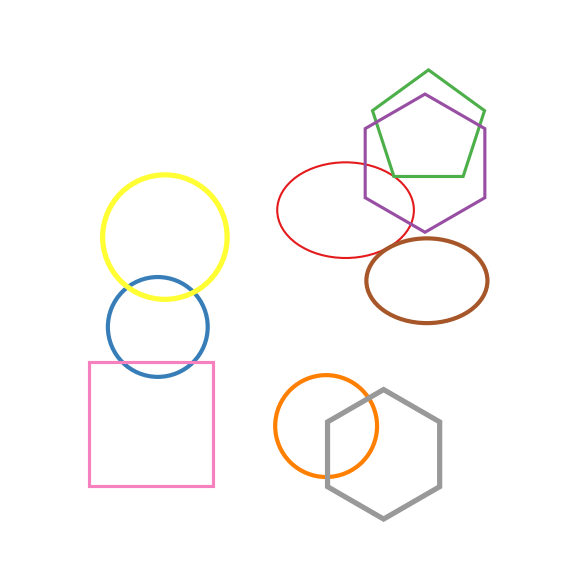[{"shape": "oval", "thickness": 1, "radius": 0.59, "center": [0.598, 0.635]}, {"shape": "circle", "thickness": 2, "radius": 0.43, "center": [0.273, 0.433]}, {"shape": "pentagon", "thickness": 1.5, "radius": 0.51, "center": [0.742, 0.776]}, {"shape": "hexagon", "thickness": 1.5, "radius": 0.6, "center": [0.736, 0.717]}, {"shape": "circle", "thickness": 2, "radius": 0.44, "center": [0.565, 0.261]}, {"shape": "circle", "thickness": 2.5, "radius": 0.54, "center": [0.286, 0.589]}, {"shape": "oval", "thickness": 2, "radius": 0.52, "center": [0.739, 0.513]}, {"shape": "square", "thickness": 1.5, "radius": 0.54, "center": [0.261, 0.265]}, {"shape": "hexagon", "thickness": 2.5, "radius": 0.56, "center": [0.664, 0.212]}]